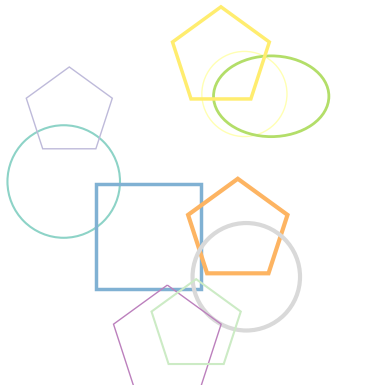[{"shape": "circle", "thickness": 1.5, "radius": 0.73, "center": [0.166, 0.529]}, {"shape": "circle", "thickness": 1, "radius": 0.55, "center": [0.635, 0.756]}, {"shape": "pentagon", "thickness": 1, "radius": 0.59, "center": [0.18, 0.709]}, {"shape": "square", "thickness": 2.5, "radius": 0.68, "center": [0.385, 0.386]}, {"shape": "pentagon", "thickness": 3, "radius": 0.68, "center": [0.618, 0.4]}, {"shape": "oval", "thickness": 2, "radius": 0.75, "center": [0.704, 0.75]}, {"shape": "circle", "thickness": 3, "radius": 0.7, "center": [0.64, 0.281]}, {"shape": "pentagon", "thickness": 1, "radius": 0.73, "center": [0.435, 0.113]}, {"shape": "pentagon", "thickness": 1.5, "radius": 0.61, "center": [0.509, 0.153]}, {"shape": "pentagon", "thickness": 2.5, "radius": 0.66, "center": [0.574, 0.85]}]